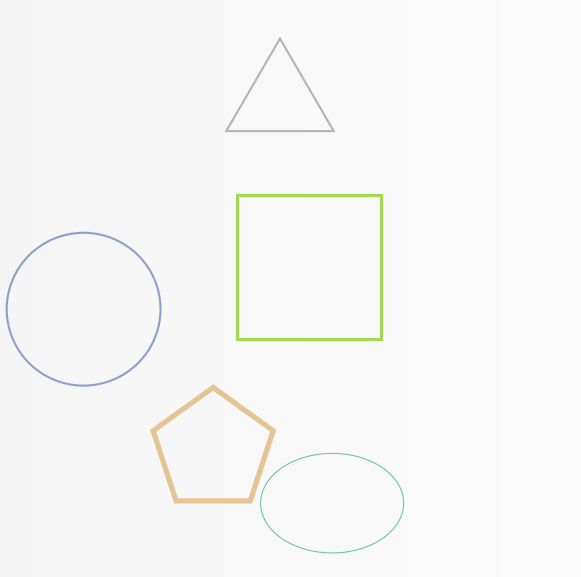[{"shape": "oval", "thickness": 0.5, "radius": 0.62, "center": [0.571, 0.128]}, {"shape": "circle", "thickness": 1, "radius": 0.66, "center": [0.144, 0.464]}, {"shape": "square", "thickness": 1.5, "radius": 0.62, "center": [0.532, 0.537]}, {"shape": "pentagon", "thickness": 2.5, "radius": 0.54, "center": [0.367, 0.22]}, {"shape": "triangle", "thickness": 1, "radius": 0.53, "center": [0.482, 0.826]}]